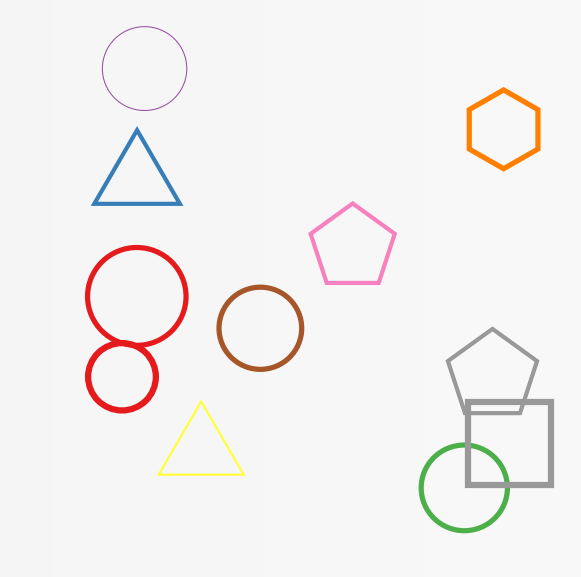[{"shape": "circle", "thickness": 2.5, "radius": 0.42, "center": [0.235, 0.486]}, {"shape": "circle", "thickness": 3, "radius": 0.29, "center": [0.21, 0.347]}, {"shape": "triangle", "thickness": 2, "radius": 0.43, "center": [0.236, 0.689]}, {"shape": "circle", "thickness": 2.5, "radius": 0.37, "center": [0.799, 0.154]}, {"shape": "circle", "thickness": 0.5, "radius": 0.36, "center": [0.249, 0.88]}, {"shape": "hexagon", "thickness": 2.5, "radius": 0.34, "center": [0.866, 0.775]}, {"shape": "triangle", "thickness": 1, "radius": 0.42, "center": [0.346, 0.219]}, {"shape": "circle", "thickness": 2.5, "radius": 0.36, "center": [0.448, 0.431]}, {"shape": "pentagon", "thickness": 2, "radius": 0.38, "center": [0.607, 0.571]}, {"shape": "square", "thickness": 3, "radius": 0.36, "center": [0.876, 0.231]}, {"shape": "pentagon", "thickness": 2, "radius": 0.4, "center": [0.847, 0.349]}]